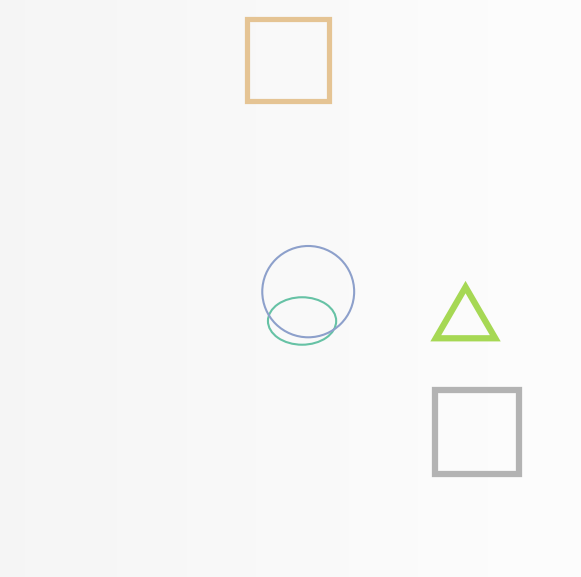[{"shape": "oval", "thickness": 1, "radius": 0.29, "center": [0.52, 0.443]}, {"shape": "circle", "thickness": 1, "radius": 0.4, "center": [0.53, 0.494]}, {"shape": "triangle", "thickness": 3, "radius": 0.3, "center": [0.801, 0.443]}, {"shape": "square", "thickness": 2.5, "radius": 0.35, "center": [0.495, 0.895]}, {"shape": "square", "thickness": 3, "radius": 0.36, "center": [0.82, 0.251]}]